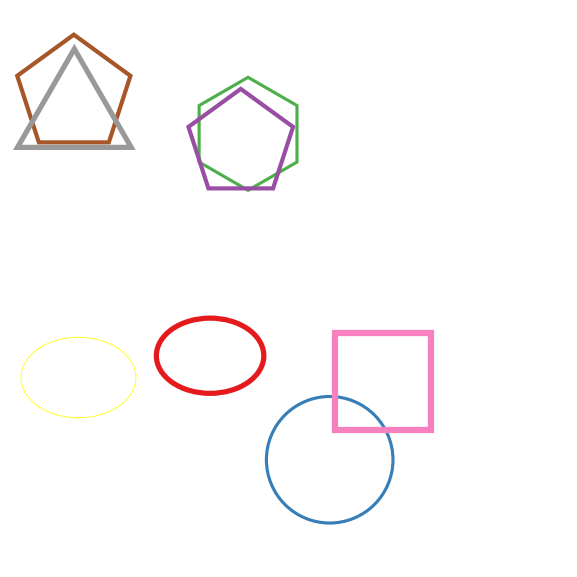[{"shape": "oval", "thickness": 2.5, "radius": 0.47, "center": [0.364, 0.383]}, {"shape": "circle", "thickness": 1.5, "radius": 0.55, "center": [0.571, 0.203]}, {"shape": "hexagon", "thickness": 1.5, "radius": 0.49, "center": [0.43, 0.767]}, {"shape": "pentagon", "thickness": 2, "radius": 0.48, "center": [0.417, 0.75]}, {"shape": "oval", "thickness": 0.5, "radius": 0.5, "center": [0.136, 0.345]}, {"shape": "pentagon", "thickness": 2, "radius": 0.52, "center": [0.128, 0.836]}, {"shape": "square", "thickness": 3, "radius": 0.42, "center": [0.663, 0.338]}, {"shape": "triangle", "thickness": 2.5, "radius": 0.57, "center": [0.129, 0.801]}]